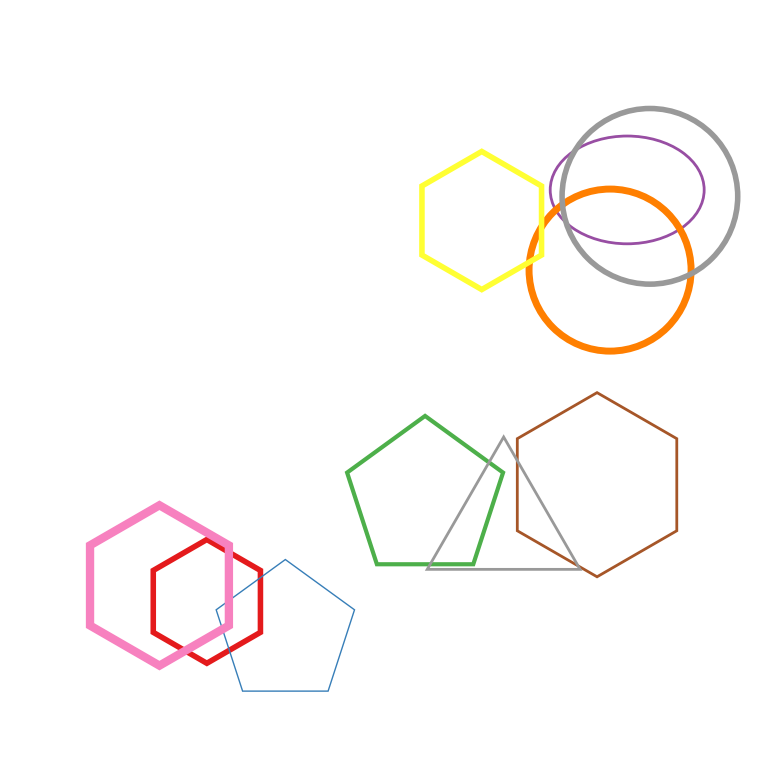[{"shape": "hexagon", "thickness": 2, "radius": 0.4, "center": [0.269, 0.219]}, {"shape": "pentagon", "thickness": 0.5, "radius": 0.47, "center": [0.371, 0.179]}, {"shape": "pentagon", "thickness": 1.5, "radius": 0.53, "center": [0.552, 0.353]}, {"shape": "oval", "thickness": 1, "radius": 0.5, "center": [0.815, 0.753]}, {"shape": "circle", "thickness": 2.5, "radius": 0.53, "center": [0.792, 0.649]}, {"shape": "hexagon", "thickness": 2, "radius": 0.45, "center": [0.626, 0.714]}, {"shape": "hexagon", "thickness": 1, "radius": 0.6, "center": [0.775, 0.371]}, {"shape": "hexagon", "thickness": 3, "radius": 0.52, "center": [0.207, 0.24]}, {"shape": "circle", "thickness": 2, "radius": 0.57, "center": [0.844, 0.745]}, {"shape": "triangle", "thickness": 1, "radius": 0.57, "center": [0.654, 0.318]}]